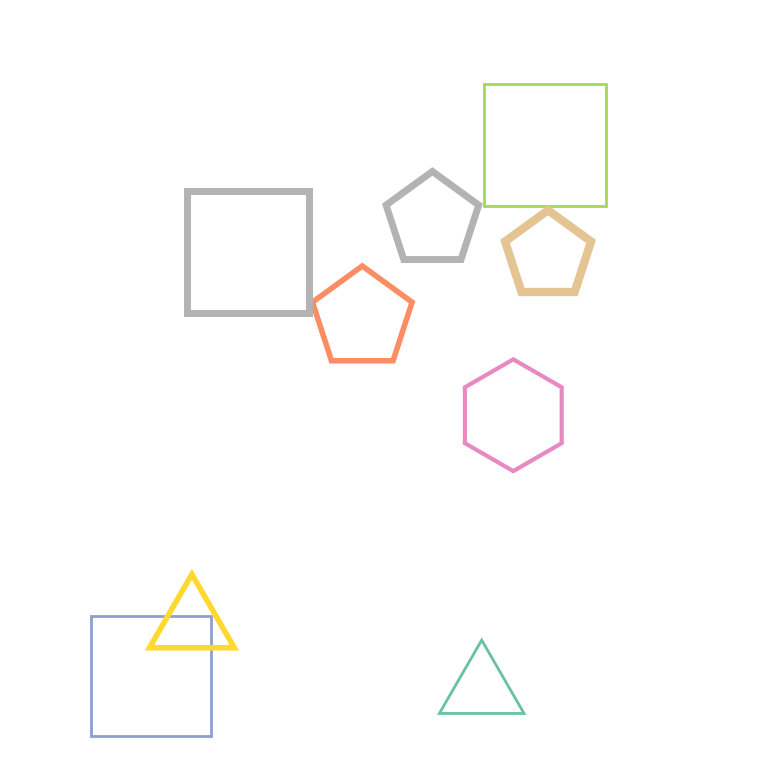[{"shape": "triangle", "thickness": 1, "radius": 0.32, "center": [0.626, 0.105]}, {"shape": "pentagon", "thickness": 2, "radius": 0.34, "center": [0.47, 0.587]}, {"shape": "square", "thickness": 1, "radius": 0.39, "center": [0.196, 0.122]}, {"shape": "hexagon", "thickness": 1.5, "radius": 0.36, "center": [0.667, 0.461]}, {"shape": "square", "thickness": 1, "radius": 0.4, "center": [0.708, 0.811]}, {"shape": "triangle", "thickness": 2, "radius": 0.32, "center": [0.249, 0.191]}, {"shape": "pentagon", "thickness": 3, "radius": 0.29, "center": [0.712, 0.668]}, {"shape": "square", "thickness": 2.5, "radius": 0.4, "center": [0.322, 0.673]}, {"shape": "pentagon", "thickness": 2.5, "radius": 0.32, "center": [0.562, 0.714]}]